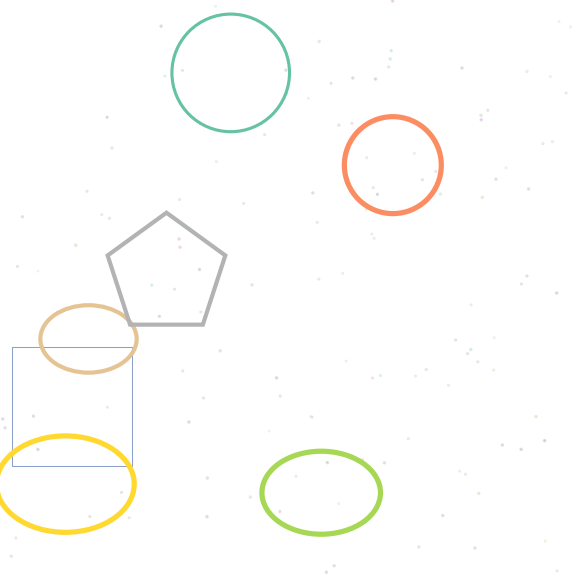[{"shape": "circle", "thickness": 1.5, "radius": 0.51, "center": [0.4, 0.873]}, {"shape": "circle", "thickness": 2.5, "radius": 0.42, "center": [0.68, 0.713]}, {"shape": "square", "thickness": 0.5, "radius": 0.52, "center": [0.125, 0.295]}, {"shape": "oval", "thickness": 2.5, "radius": 0.51, "center": [0.556, 0.146]}, {"shape": "oval", "thickness": 2.5, "radius": 0.6, "center": [0.113, 0.161]}, {"shape": "oval", "thickness": 2, "radius": 0.42, "center": [0.153, 0.412]}, {"shape": "pentagon", "thickness": 2, "radius": 0.54, "center": [0.288, 0.524]}]